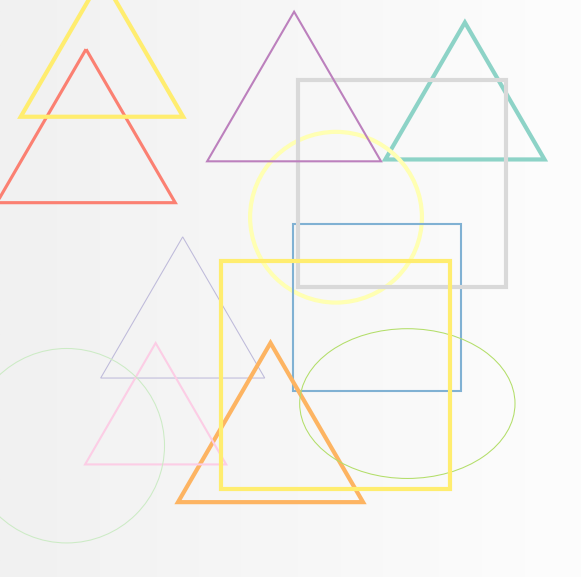[{"shape": "triangle", "thickness": 2, "radius": 0.79, "center": [0.8, 0.802]}, {"shape": "circle", "thickness": 2, "radius": 0.74, "center": [0.578, 0.623]}, {"shape": "triangle", "thickness": 0.5, "radius": 0.81, "center": [0.314, 0.426]}, {"shape": "triangle", "thickness": 1.5, "radius": 0.89, "center": [0.148, 0.737]}, {"shape": "square", "thickness": 1, "radius": 0.72, "center": [0.648, 0.467]}, {"shape": "triangle", "thickness": 2, "radius": 0.92, "center": [0.465, 0.222]}, {"shape": "oval", "thickness": 0.5, "radius": 0.93, "center": [0.701, 0.3]}, {"shape": "triangle", "thickness": 1, "radius": 0.7, "center": [0.268, 0.265]}, {"shape": "square", "thickness": 2, "radius": 0.9, "center": [0.692, 0.682]}, {"shape": "triangle", "thickness": 1, "radius": 0.86, "center": [0.506, 0.806]}, {"shape": "circle", "thickness": 0.5, "radius": 0.84, "center": [0.115, 0.227]}, {"shape": "triangle", "thickness": 2, "radius": 0.81, "center": [0.175, 0.878]}, {"shape": "square", "thickness": 2, "radius": 0.99, "center": [0.577, 0.349]}]